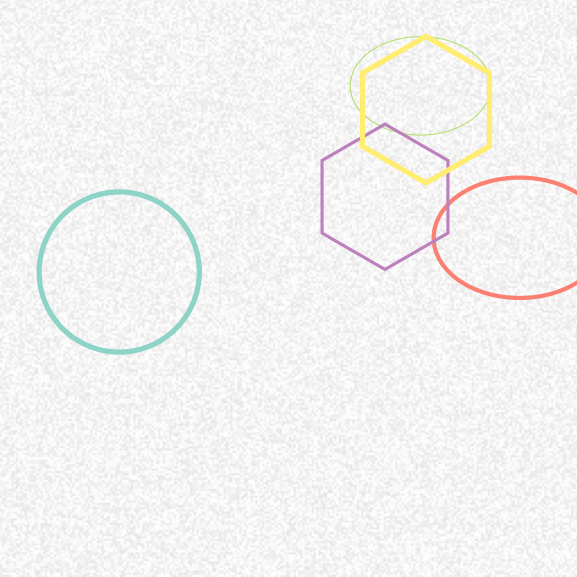[{"shape": "circle", "thickness": 2.5, "radius": 0.69, "center": [0.206, 0.528]}, {"shape": "oval", "thickness": 2, "radius": 0.74, "center": [0.9, 0.587]}, {"shape": "oval", "thickness": 0.5, "radius": 0.61, "center": [0.728, 0.85]}, {"shape": "hexagon", "thickness": 1.5, "radius": 0.63, "center": [0.667, 0.658]}, {"shape": "hexagon", "thickness": 2.5, "radius": 0.63, "center": [0.738, 0.809]}]